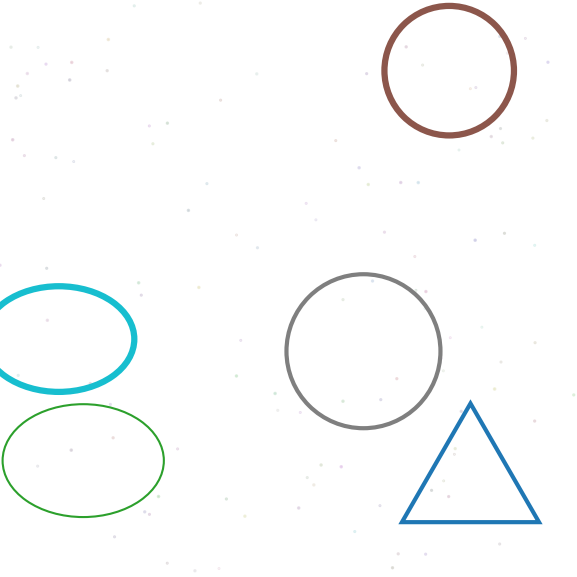[{"shape": "triangle", "thickness": 2, "radius": 0.69, "center": [0.815, 0.163]}, {"shape": "oval", "thickness": 1, "radius": 0.7, "center": [0.144, 0.202]}, {"shape": "circle", "thickness": 3, "radius": 0.56, "center": [0.778, 0.877]}, {"shape": "circle", "thickness": 2, "radius": 0.67, "center": [0.629, 0.391]}, {"shape": "oval", "thickness": 3, "radius": 0.65, "center": [0.102, 0.412]}]